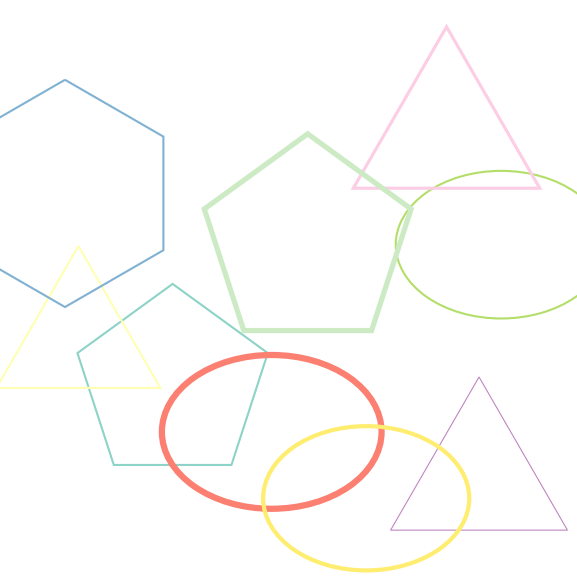[{"shape": "pentagon", "thickness": 1, "radius": 0.87, "center": [0.299, 0.334]}, {"shape": "triangle", "thickness": 1, "radius": 0.82, "center": [0.136, 0.409]}, {"shape": "oval", "thickness": 3, "radius": 0.95, "center": [0.471, 0.251]}, {"shape": "hexagon", "thickness": 1, "radius": 0.98, "center": [0.113, 0.664]}, {"shape": "oval", "thickness": 1, "radius": 0.91, "center": [0.868, 0.575]}, {"shape": "triangle", "thickness": 1.5, "radius": 0.93, "center": [0.773, 0.766]}, {"shape": "triangle", "thickness": 0.5, "radius": 0.88, "center": [0.829, 0.17]}, {"shape": "pentagon", "thickness": 2.5, "radius": 0.94, "center": [0.533, 0.579]}, {"shape": "oval", "thickness": 2, "radius": 0.89, "center": [0.634, 0.136]}]